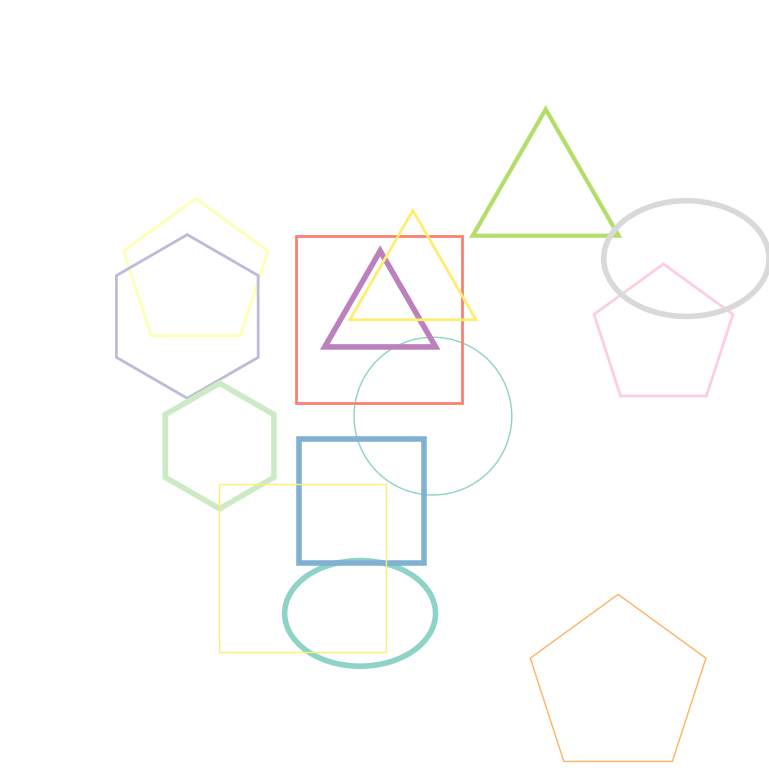[{"shape": "oval", "thickness": 2, "radius": 0.49, "center": [0.468, 0.203]}, {"shape": "circle", "thickness": 0.5, "radius": 0.51, "center": [0.562, 0.46]}, {"shape": "pentagon", "thickness": 1, "radius": 0.49, "center": [0.254, 0.644]}, {"shape": "hexagon", "thickness": 1, "radius": 0.53, "center": [0.243, 0.589]}, {"shape": "square", "thickness": 1, "radius": 0.54, "center": [0.492, 0.585]}, {"shape": "square", "thickness": 2, "radius": 0.41, "center": [0.47, 0.349]}, {"shape": "pentagon", "thickness": 0.5, "radius": 0.6, "center": [0.803, 0.108]}, {"shape": "triangle", "thickness": 1.5, "radius": 0.55, "center": [0.709, 0.749]}, {"shape": "pentagon", "thickness": 1, "radius": 0.47, "center": [0.862, 0.562]}, {"shape": "oval", "thickness": 2, "radius": 0.54, "center": [0.891, 0.664]}, {"shape": "triangle", "thickness": 2, "radius": 0.42, "center": [0.494, 0.591]}, {"shape": "hexagon", "thickness": 2, "radius": 0.41, "center": [0.285, 0.421]}, {"shape": "triangle", "thickness": 1, "radius": 0.47, "center": [0.536, 0.632]}, {"shape": "square", "thickness": 0.5, "radius": 0.54, "center": [0.393, 0.262]}]